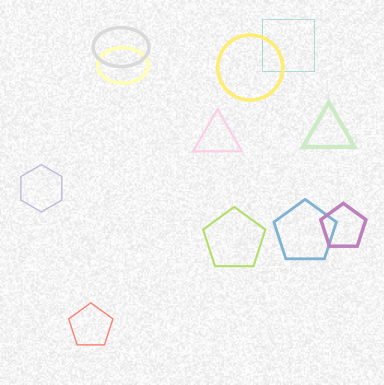[{"shape": "square", "thickness": 0.5, "radius": 0.34, "center": [0.748, 0.883]}, {"shape": "oval", "thickness": 2.5, "radius": 0.33, "center": [0.319, 0.83]}, {"shape": "hexagon", "thickness": 1, "radius": 0.31, "center": [0.107, 0.511]}, {"shape": "pentagon", "thickness": 1, "radius": 0.3, "center": [0.236, 0.153]}, {"shape": "pentagon", "thickness": 2, "radius": 0.43, "center": [0.793, 0.397]}, {"shape": "pentagon", "thickness": 1.5, "radius": 0.43, "center": [0.608, 0.377]}, {"shape": "triangle", "thickness": 1.5, "radius": 0.37, "center": [0.565, 0.643]}, {"shape": "oval", "thickness": 2.5, "radius": 0.36, "center": [0.315, 0.878]}, {"shape": "pentagon", "thickness": 2.5, "radius": 0.31, "center": [0.892, 0.41]}, {"shape": "triangle", "thickness": 3, "radius": 0.39, "center": [0.854, 0.657]}, {"shape": "circle", "thickness": 2.5, "radius": 0.42, "center": [0.65, 0.824]}]